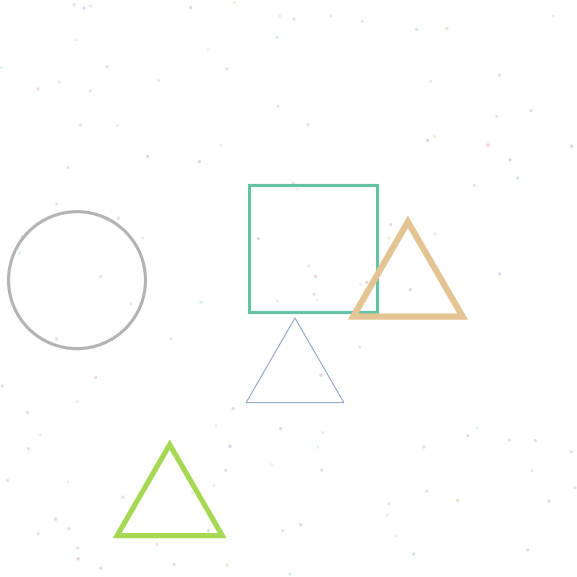[{"shape": "square", "thickness": 1.5, "radius": 0.55, "center": [0.542, 0.569]}, {"shape": "triangle", "thickness": 0.5, "radius": 0.49, "center": [0.511, 0.351]}, {"shape": "triangle", "thickness": 2.5, "radius": 0.53, "center": [0.294, 0.124]}, {"shape": "triangle", "thickness": 3, "radius": 0.55, "center": [0.706, 0.506]}, {"shape": "circle", "thickness": 1.5, "radius": 0.59, "center": [0.133, 0.514]}]